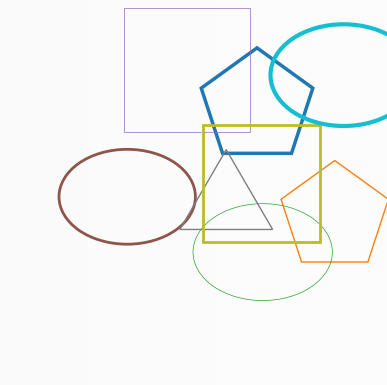[{"shape": "pentagon", "thickness": 2.5, "radius": 0.76, "center": [0.663, 0.724]}, {"shape": "pentagon", "thickness": 1, "radius": 0.73, "center": [0.864, 0.437]}, {"shape": "oval", "thickness": 0.5, "radius": 0.9, "center": [0.678, 0.345]}, {"shape": "square", "thickness": 0.5, "radius": 0.81, "center": [0.482, 0.818]}, {"shape": "oval", "thickness": 2, "radius": 0.88, "center": [0.328, 0.489]}, {"shape": "triangle", "thickness": 1, "radius": 0.69, "center": [0.584, 0.473]}, {"shape": "square", "thickness": 2, "radius": 0.76, "center": [0.674, 0.523]}, {"shape": "oval", "thickness": 3, "radius": 0.94, "center": [0.887, 0.805]}]